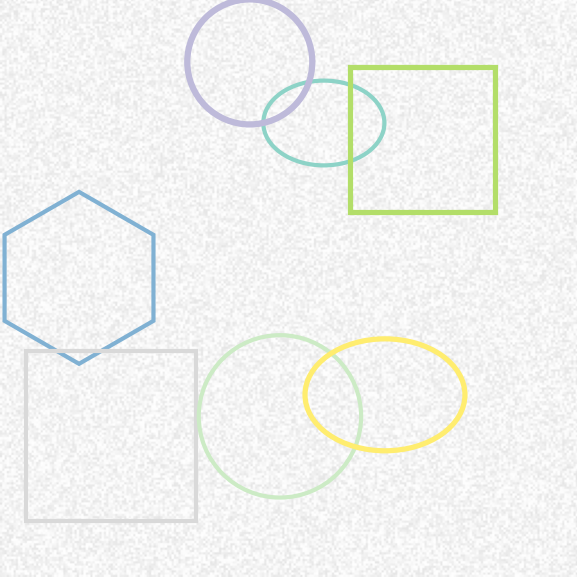[{"shape": "oval", "thickness": 2, "radius": 0.52, "center": [0.561, 0.786]}, {"shape": "circle", "thickness": 3, "radius": 0.54, "center": [0.433, 0.892]}, {"shape": "hexagon", "thickness": 2, "radius": 0.74, "center": [0.137, 0.518]}, {"shape": "square", "thickness": 2.5, "radius": 0.63, "center": [0.732, 0.758]}, {"shape": "square", "thickness": 2, "radius": 0.74, "center": [0.192, 0.244]}, {"shape": "circle", "thickness": 2, "radius": 0.7, "center": [0.485, 0.278]}, {"shape": "oval", "thickness": 2.5, "radius": 0.69, "center": [0.667, 0.315]}]